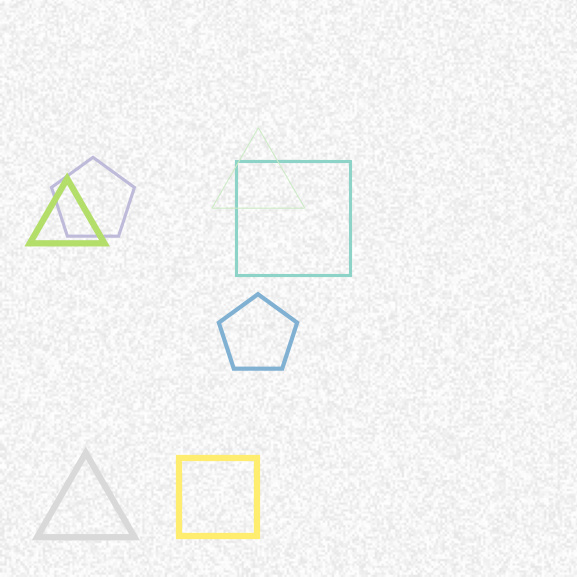[{"shape": "square", "thickness": 1.5, "radius": 0.49, "center": [0.507, 0.622]}, {"shape": "pentagon", "thickness": 1.5, "radius": 0.38, "center": [0.161, 0.651]}, {"shape": "pentagon", "thickness": 2, "radius": 0.36, "center": [0.447, 0.418]}, {"shape": "triangle", "thickness": 3, "radius": 0.37, "center": [0.116, 0.615]}, {"shape": "triangle", "thickness": 3, "radius": 0.49, "center": [0.149, 0.118]}, {"shape": "triangle", "thickness": 0.5, "radius": 0.46, "center": [0.447, 0.685]}, {"shape": "square", "thickness": 3, "radius": 0.34, "center": [0.378, 0.138]}]